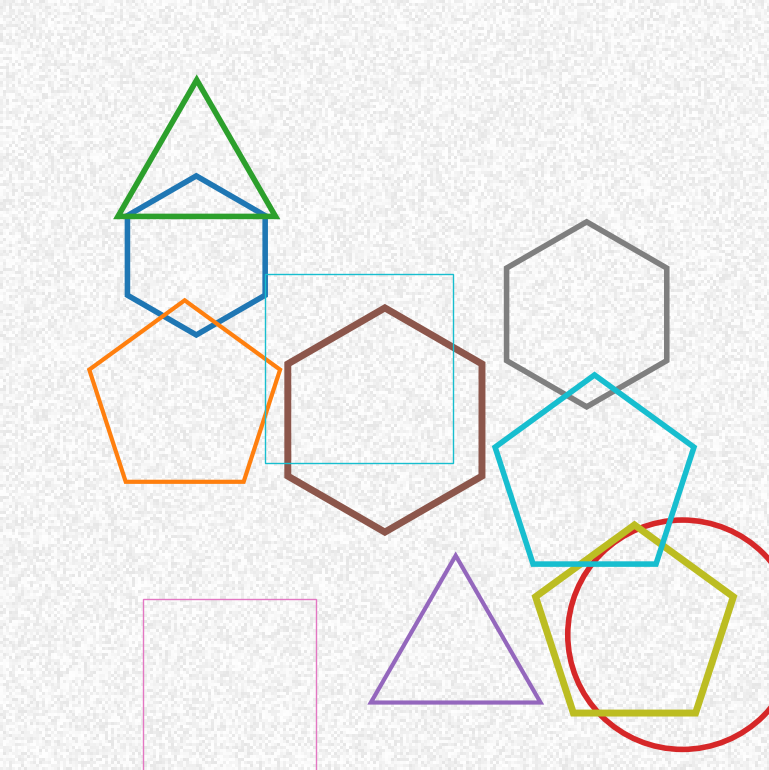[{"shape": "hexagon", "thickness": 2, "radius": 0.52, "center": [0.255, 0.668]}, {"shape": "pentagon", "thickness": 1.5, "radius": 0.65, "center": [0.24, 0.48]}, {"shape": "triangle", "thickness": 2, "radius": 0.59, "center": [0.255, 0.778]}, {"shape": "circle", "thickness": 2, "radius": 0.74, "center": [0.886, 0.176]}, {"shape": "triangle", "thickness": 1.5, "radius": 0.64, "center": [0.592, 0.151]}, {"shape": "hexagon", "thickness": 2.5, "radius": 0.73, "center": [0.5, 0.455]}, {"shape": "square", "thickness": 0.5, "radius": 0.56, "center": [0.298, 0.11]}, {"shape": "hexagon", "thickness": 2, "radius": 0.6, "center": [0.762, 0.592]}, {"shape": "pentagon", "thickness": 2.5, "radius": 0.68, "center": [0.824, 0.183]}, {"shape": "pentagon", "thickness": 2, "radius": 0.68, "center": [0.772, 0.377]}, {"shape": "square", "thickness": 0.5, "radius": 0.61, "center": [0.466, 0.521]}]